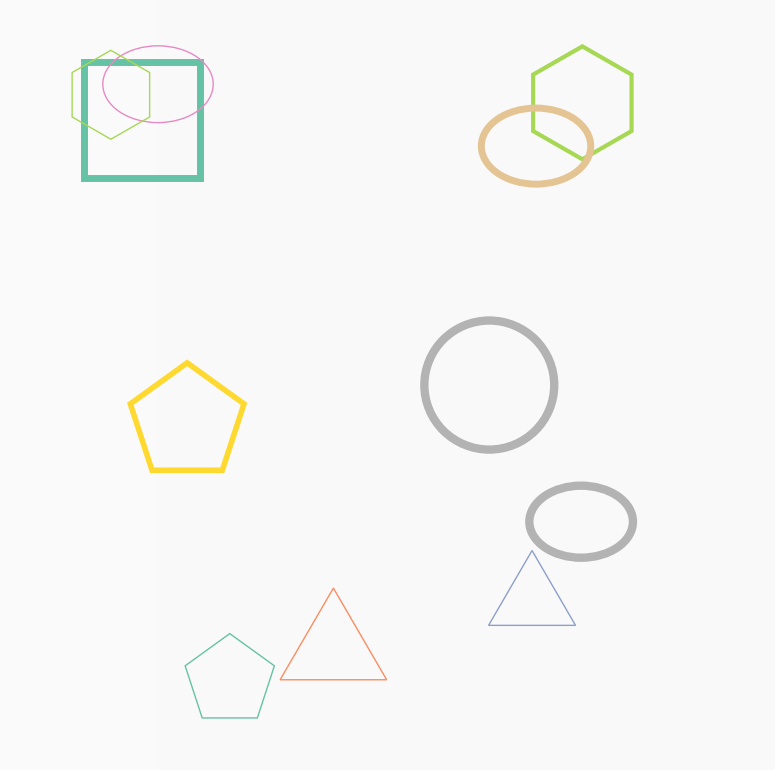[{"shape": "pentagon", "thickness": 0.5, "radius": 0.3, "center": [0.296, 0.117]}, {"shape": "square", "thickness": 2.5, "radius": 0.37, "center": [0.183, 0.844]}, {"shape": "triangle", "thickness": 0.5, "radius": 0.4, "center": [0.43, 0.157]}, {"shape": "triangle", "thickness": 0.5, "radius": 0.32, "center": [0.687, 0.22]}, {"shape": "oval", "thickness": 0.5, "radius": 0.36, "center": [0.204, 0.891]}, {"shape": "hexagon", "thickness": 1.5, "radius": 0.37, "center": [0.751, 0.866]}, {"shape": "hexagon", "thickness": 0.5, "radius": 0.29, "center": [0.143, 0.877]}, {"shape": "pentagon", "thickness": 2, "radius": 0.39, "center": [0.242, 0.452]}, {"shape": "oval", "thickness": 2.5, "radius": 0.35, "center": [0.692, 0.81]}, {"shape": "circle", "thickness": 3, "radius": 0.42, "center": [0.631, 0.5]}, {"shape": "oval", "thickness": 3, "radius": 0.33, "center": [0.75, 0.322]}]